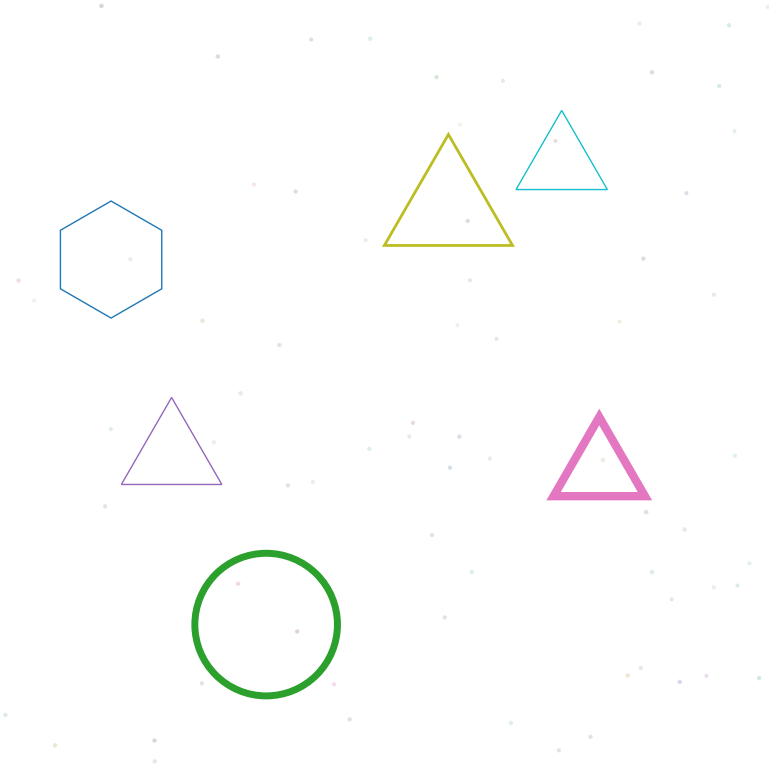[{"shape": "hexagon", "thickness": 0.5, "radius": 0.38, "center": [0.144, 0.663]}, {"shape": "circle", "thickness": 2.5, "radius": 0.46, "center": [0.346, 0.189]}, {"shape": "triangle", "thickness": 0.5, "radius": 0.38, "center": [0.223, 0.408]}, {"shape": "triangle", "thickness": 3, "radius": 0.34, "center": [0.778, 0.39]}, {"shape": "triangle", "thickness": 1, "radius": 0.48, "center": [0.582, 0.729]}, {"shape": "triangle", "thickness": 0.5, "radius": 0.34, "center": [0.729, 0.788]}]